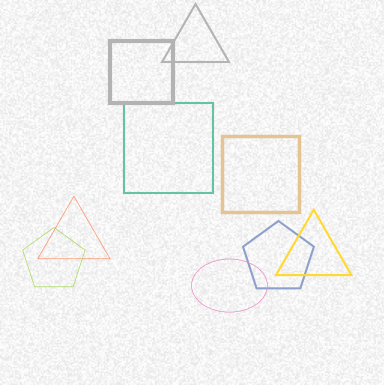[{"shape": "square", "thickness": 1.5, "radius": 0.58, "center": [0.437, 0.616]}, {"shape": "triangle", "thickness": 0.5, "radius": 0.54, "center": [0.192, 0.382]}, {"shape": "pentagon", "thickness": 1.5, "radius": 0.48, "center": [0.723, 0.329]}, {"shape": "oval", "thickness": 0.5, "radius": 0.49, "center": [0.596, 0.258]}, {"shape": "pentagon", "thickness": 0.5, "radius": 0.43, "center": [0.14, 0.324]}, {"shape": "triangle", "thickness": 1.5, "radius": 0.57, "center": [0.815, 0.342]}, {"shape": "square", "thickness": 2.5, "radius": 0.5, "center": [0.677, 0.548]}, {"shape": "square", "thickness": 3, "radius": 0.4, "center": [0.368, 0.814]}, {"shape": "triangle", "thickness": 1.5, "radius": 0.5, "center": [0.508, 0.889]}]